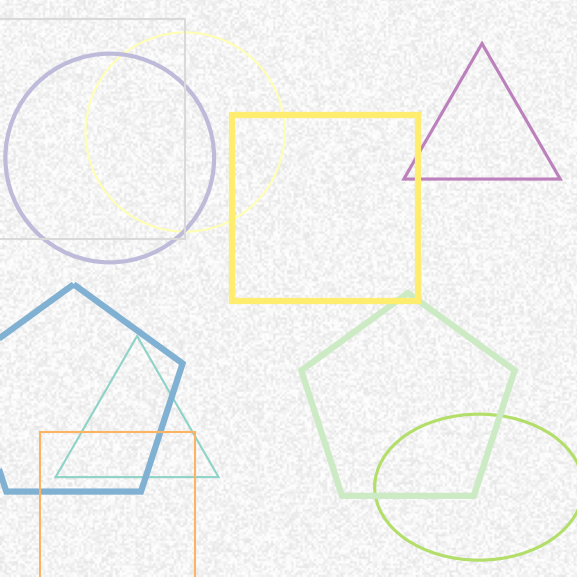[{"shape": "triangle", "thickness": 1, "radius": 0.81, "center": [0.237, 0.254]}, {"shape": "circle", "thickness": 1, "radius": 0.86, "center": [0.321, 0.77]}, {"shape": "circle", "thickness": 2, "radius": 0.9, "center": [0.19, 0.726]}, {"shape": "pentagon", "thickness": 3, "radius": 0.99, "center": [0.128, 0.308]}, {"shape": "square", "thickness": 1, "radius": 0.67, "center": [0.203, 0.116]}, {"shape": "oval", "thickness": 1.5, "radius": 0.9, "center": [0.829, 0.156]}, {"shape": "square", "thickness": 1, "radius": 0.96, "center": [0.129, 0.776]}, {"shape": "triangle", "thickness": 1.5, "radius": 0.78, "center": [0.835, 0.767]}, {"shape": "pentagon", "thickness": 3, "radius": 0.97, "center": [0.706, 0.298]}, {"shape": "square", "thickness": 3, "radius": 0.8, "center": [0.563, 0.639]}]